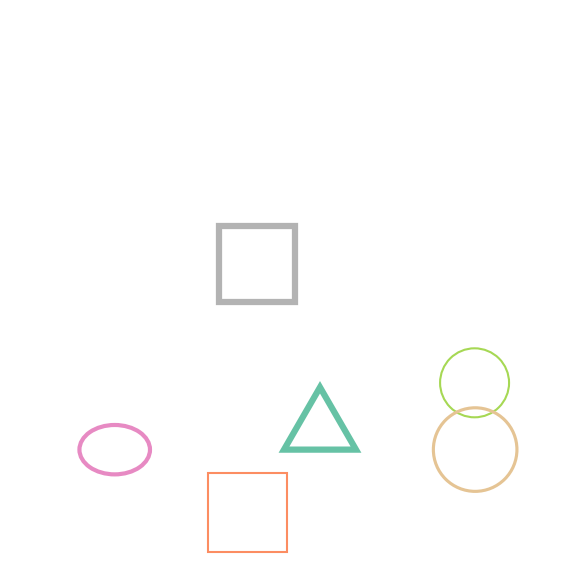[{"shape": "triangle", "thickness": 3, "radius": 0.36, "center": [0.554, 0.257]}, {"shape": "square", "thickness": 1, "radius": 0.34, "center": [0.428, 0.112]}, {"shape": "oval", "thickness": 2, "radius": 0.31, "center": [0.199, 0.22]}, {"shape": "circle", "thickness": 1, "radius": 0.3, "center": [0.822, 0.336]}, {"shape": "circle", "thickness": 1.5, "radius": 0.36, "center": [0.823, 0.221]}, {"shape": "square", "thickness": 3, "radius": 0.33, "center": [0.445, 0.542]}]